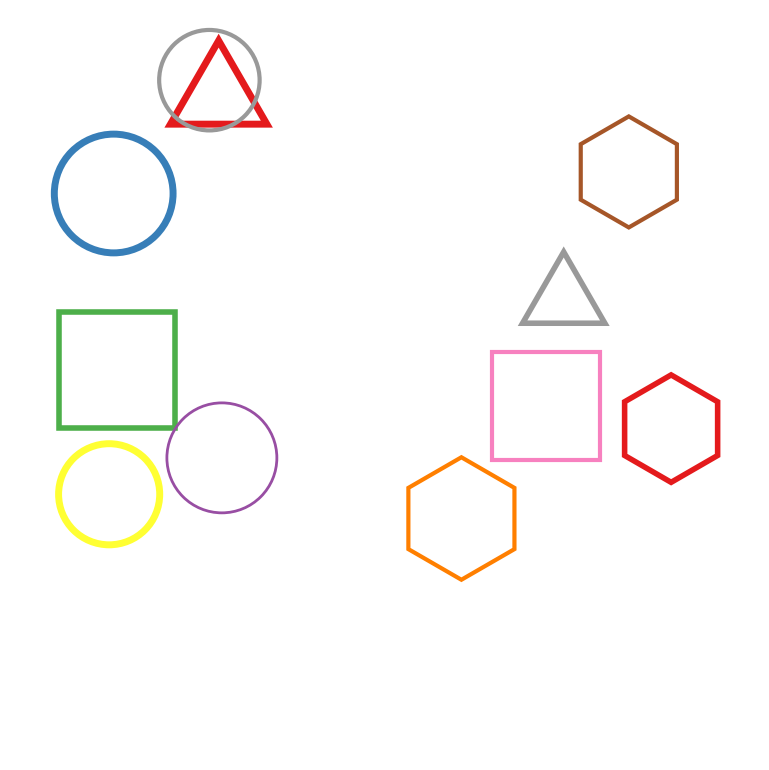[{"shape": "hexagon", "thickness": 2, "radius": 0.35, "center": [0.872, 0.443]}, {"shape": "triangle", "thickness": 2.5, "radius": 0.36, "center": [0.284, 0.875]}, {"shape": "circle", "thickness": 2.5, "radius": 0.39, "center": [0.148, 0.749]}, {"shape": "square", "thickness": 2, "radius": 0.38, "center": [0.152, 0.519]}, {"shape": "circle", "thickness": 1, "radius": 0.36, "center": [0.288, 0.405]}, {"shape": "hexagon", "thickness": 1.5, "radius": 0.4, "center": [0.599, 0.327]}, {"shape": "circle", "thickness": 2.5, "radius": 0.33, "center": [0.142, 0.358]}, {"shape": "hexagon", "thickness": 1.5, "radius": 0.36, "center": [0.817, 0.777]}, {"shape": "square", "thickness": 1.5, "radius": 0.35, "center": [0.709, 0.473]}, {"shape": "circle", "thickness": 1.5, "radius": 0.33, "center": [0.272, 0.896]}, {"shape": "triangle", "thickness": 2, "radius": 0.31, "center": [0.732, 0.611]}]